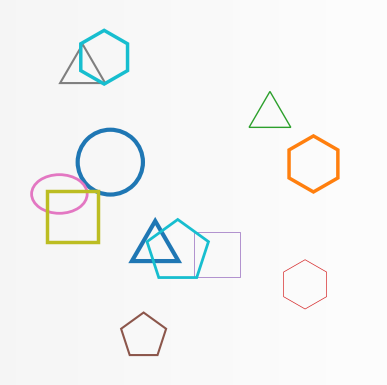[{"shape": "triangle", "thickness": 3, "radius": 0.35, "center": [0.401, 0.357]}, {"shape": "circle", "thickness": 3, "radius": 0.42, "center": [0.285, 0.579]}, {"shape": "hexagon", "thickness": 2.5, "radius": 0.36, "center": [0.809, 0.574]}, {"shape": "triangle", "thickness": 1, "radius": 0.31, "center": [0.697, 0.7]}, {"shape": "hexagon", "thickness": 0.5, "radius": 0.32, "center": [0.787, 0.261]}, {"shape": "square", "thickness": 0.5, "radius": 0.29, "center": [0.56, 0.339]}, {"shape": "pentagon", "thickness": 1.5, "radius": 0.31, "center": [0.371, 0.127]}, {"shape": "oval", "thickness": 2, "radius": 0.36, "center": [0.153, 0.496]}, {"shape": "triangle", "thickness": 1.5, "radius": 0.34, "center": [0.213, 0.818]}, {"shape": "square", "thickness": 2.5, "radius": 0.33, "center": [0.188, 0.437]}, {"shape": "pentagon", "thickness": 2, "radius": 0.42, "center": [0.459, 0.347]}, {"shape": "hexagon", "thickness": 2.5, "radius": 0.35, "center": [0.269, 0.851]}]